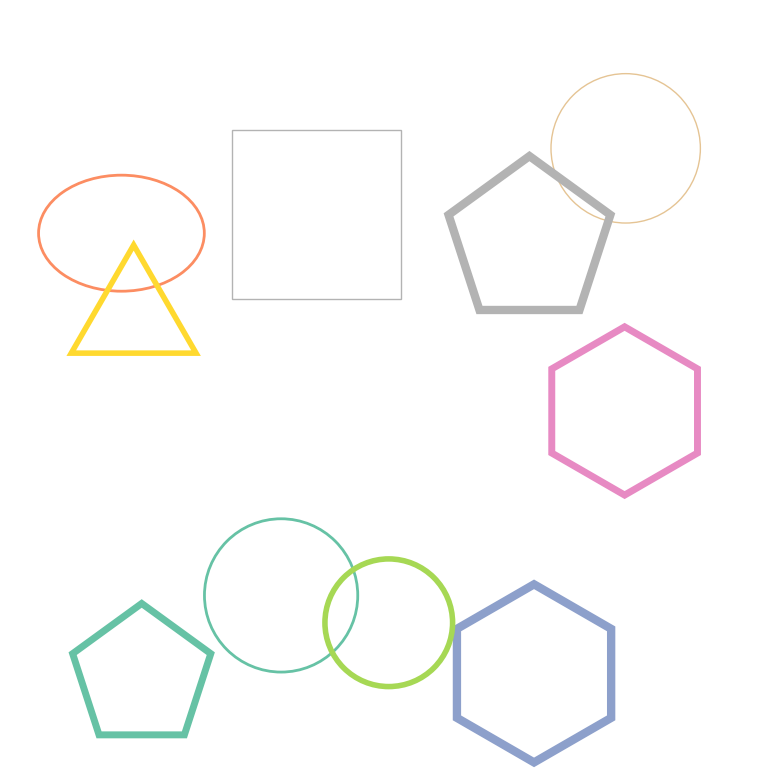[{"shape": "pentagon", "thickness": 2.5, "radius": 0.47, "center": [0.184, 0.122]}, {"shape": "circle", "thickness": 1, "radius": 0.5, "center": [0.365, 0.227]}, {"shape": "oval", "thickness": 1, "radius": 0.54, "center": [0.158, 0.697]}, {"shape": "hexagon", "thickness": 3, "radius": 0.58, "center": [0.694, 0.126]}, {"shape": "hexagon", "thickness": 2.5, "radius": 0.55, "center": [0.811, 0.466]}, {"shape": "circle", "thickness": 2, "radius": 0.41, "center": [0.505, 0.191]}, {"shape": "triangle", "thickness": 2, "radius": 0.47, "center": [0.174, 0.588]}, {"shape": "circle", "thickness": 0.5, "radius": 0.49, "center": [0.813, 0.807]}, {"shape": "square", "thickness": 0.5, "radius": 0.55, "center": [0.41, 0.721]}, {"shape": "pentagon", "thickness": 3, "radius": 0.55, "center": [0.688, 0.687]}]